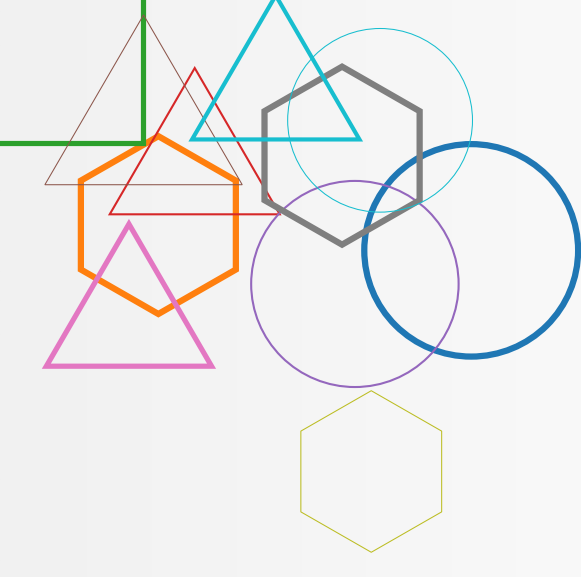[{"shape": "circle", "thickness": 3, "radius": 0.92, "center": [0.811, 0.566]}, {"shape": "hexagon", "thickness": 3, "radius": 0.77, "center": [0.272, 0.609]}, {"shape": "square", "thickness": 2.5, "radius": 0.68, "center": [0.11, 0.886]}, {"shape": "triangle", "thickness": 1, "radius": 0.84, "center": [0.335, 0.712]}, {"shape": "circle", "thickness": 1, "radius": 0.89, "center": [0.611, 0.507]}, {"shape": "triangle", "thickness": 0.5, "radius": 0.98, "center": [0.247, 0.777]}, {"shape": "triangle", "thickness": 2.5, "radius": 0.82, "center": [0.222, 0.447]}, {"shape": "hexagon", "thickness": 3, "radius": 0.77, "center": [0.589, 0.73]}, {"shape": "hexagon", "thickness": 0.5, "radius": 0.7, "center": [0.639, 0.183]}, {"shape": "triangle", "thickness": 2, "radius": 0.83, "center": [0.474, 0.841]}, {"shape": "circle", "thickness": 0.5, "radius": 0.79, "center": [0.654, 0.791]}]